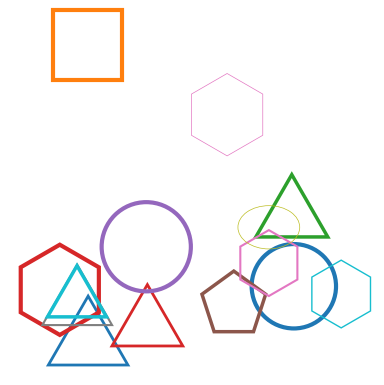[{"shape": "triangle", "thickness": 2, "radius": 0.6, "center": [0.229, 0.112]}, {"shape": "circle", "thickness": 3, "radius": 0.55, "center": [0.763, 0.256]}, {"shape": "square", "thickness": 3, "radius": 0.45, "center": [0.228, 0.884]}, {"shape": "triangle", "thickness": 2.5, "radius": 0.54, "center": [0.758, 0.438]}, {"shape": "hexagon", "thickness": 3, "radius": 0.59, "center": [0.155, 0.247]}, {"shape": "triangle", "thickness": 2, "radius": 0.53, "center": [0.383, 0.154]}, {"shape": "circle", "thickness": 3, "radius": 0.58, "center": [0.38, 0.359]}, {"shape": "pentagon", "thickness": 2.5, "radius": 0.43, "center": [0.607, 0.209]}, {"shape": "hexagon", "thickness": 1.5, "radius": 0.43, "center": [0.698, 0.317]}, {"shape": "hexagon", "thickness": 0.5, "radius": 0.53, "center": [0.59, 0.702]}, {"shape": "triangle", "thickness": 1.5, "radius": 0.52, "center": [0.201, 0.208]}, {"shape": "oval", "thickness": 0.5, "radius": 0.4, "center": [0.698, 0.41]}, {"shape": "triangle", "thickness": 2.5, "radius": 0.44, "center": [0.2, 0.221]}, {"shape": "hexagon", "thickness": 1, "radius": 0.44, "center": [0.886, 0.236]}]